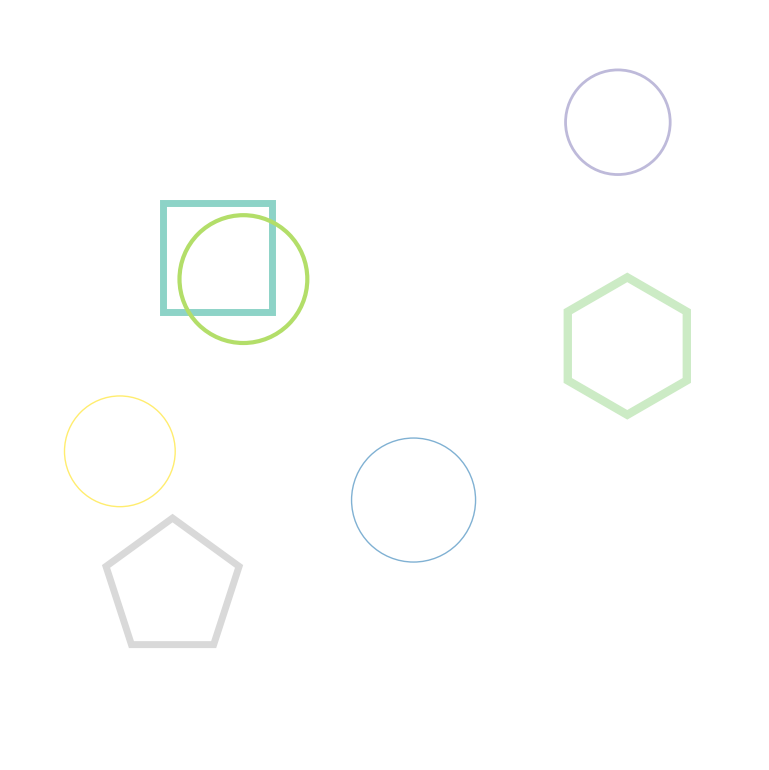[{"shape": "square", "thickness": 2.5, "radius": 0.36, "center": [0.283, 0.666]}, {"shape": "circle", "thickness": 1, "radius": 0.34, "center": [0.802, 0.841]}, {"shape": "circle", "thickness": 0.5, "radius": 0.4, "center": [0.537, 0.351]}, {"shape": "circle", "thickness": 1.5, "radius": 0.41, "center": [0.316, 0.638]}, {"shape": "pentagon", "thickness": 2.5, "radius": 0.45, "center": [0.224, 0.236]}, {"shape": "hexagon", "thickness": 3, "radius": 0.45, "center": [0.815, 0.551]}, {"shape": "circle", "thickness": 0.5, "radius": 0.36, "center": [0.156, 0.414]}]